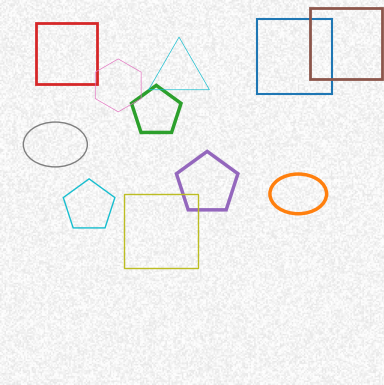[{"shape": "square", "thickness": 1.5, "radius": 0.49, "center": [0.764, 0.853]}, {"shape": "oval", "thickness": 2.5, "radius": 0.37, "center": [0.775, 0.496]}, {"shape": "pentagon", "thickness": 2.5, "radius": 0.34, "center": [0.406, 0.711]}, {"shape": "square", "thickness": 2, "radius": 0.4, "center": [0.173, 0.86]}, {"shape": "pentagon", "thickness": 2.5, "radius": 0.42, "center": [0.538, 0.523]}, {"shape": "square", "thickness": 2, "radius": 0.46, "center": [0.899, 0.886]}, {"shape": "hexagon", "thickness": 0.5, "radius": 0.34, "center": [0.307, 0.778]}, {"shape": "oval", "thickness": 1, "radius": 0.42, "center": [0.144, 0.625]}, {"shape": "square", "thickness": 1, "radius": 0.48, "center": [0.418, 0.399]}, {"shape": "pentagon", "thickness": 1, "radius": 0.35, "center": [0.231, 0.465]}, {"shape": "triangle", "thickness": 0.5, "radius": 0.46, "center": [0.465, 0.813]}]